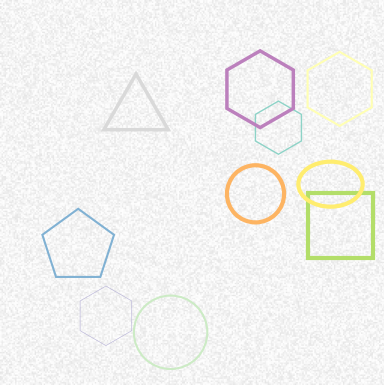[{"shape": "hexagon", "thickness": 1, "radius": 0.35, "center": [0.723, 0.668]}, {"shape": "hexagon", "thickness": 1.5, "radius": 0.48, "center": [0.882, 0.769]}, {"shape": "hexagon", "thickness": 0.5, "radius": 0.39, "center": [0.275, 0.18]}, {"shape": "pentagon", "thickness": 1.5, "radius": 0.49, "center": [0.203, 0.36]}, {"shape": "circle", "thickness": 3, "radius": 0.37, "center": [0.664, 0.497]}, {"shape": "square", "thickness": 3, "radius": 0.42, "center": [0.884, 0.414]}, {"shape": "triangle", "thickness": 2.5, "radius": 0.48, "center": [0.353, 0.711]}, {"shape": "hexagon", "thickness": 2.5, "radius": 0.5, "center": [0.676, 0.768]}, {"shape": "circle", "thickness": 1.5, "radius": 0.48, "center": [0.443, 0.137]}, {"shape": "oval", "thickness": 3, "radius": 0.42, "center": [0.858, 0.522]}]